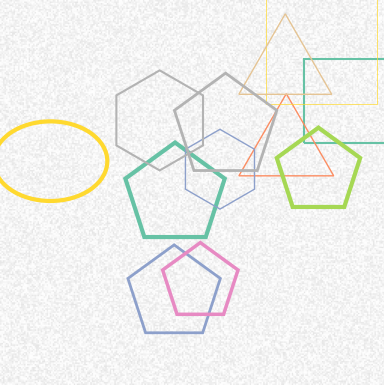[{"shape": "pentagon", "thickness": 3, "radius": 0.68, "center": [0.455, 0.494]}, {"shape": "square", "thickness": 1.5, "radius": 0.55, "center": [0.899, 0.737]}, {"shape": "triangle", "thickness": 1, "radius": 0.71, "center": [0.744, 0.614]}, {"shape": "hexagon", "thickness": 1, "radius": 0.52, "center": [0.571, 0.561]}, {"shape": "pentagon", "thickness": 2, "radius": 0.63, "center": [0.452, 0.238]}, {"shape": "pentagon", "thickness": 2.5, "radius": 0.51, "center": [0.52, 0.267]}, {"shape": "pentagon", "thickness": 3, "radius": 0.57, "center": [0.827, 0.555]}, {"shape": "square", "thickness": 0.5, "radius": 0.72, "center": [0.835, 0.874]}, {"shape": "oval", "thickness": 3, "radius": 0.74, "center": [0.131, 0.581]}, {"shape": "triangle", "thickness": 1, "radius": 0.7, "center": [0.741, 0.825]}, {"shape": "pentagon", "thickness": 2, "radius": 0.7, "center": [0.586, 0.67]}, {"shape": "hexagon", "thickness": 1.5, "radius": 0.65, "center": [0.415, 0.687]}]